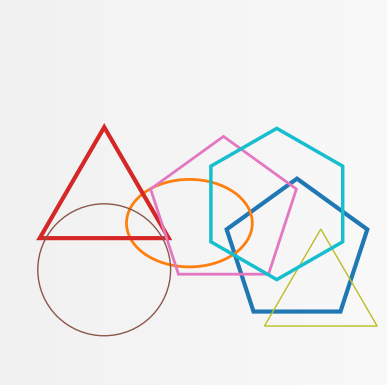[{"shape": "pentagon", "thickness": 3, "radius": 0.95, "center": [0.766, 0.345]}, {"shape": "oval", "thickness": 2, "radius": 0.81, "center": [0.489, 0.42]}, {"shape": "triangle", "thickness": 3, "radius": 0.96, "center": [0.269, 0.478]}, {"shape": "circle", "thickness": 1, "radius": 0.86, "center": [0.269, 0.299]}, {"shape": "pentagon", "thickness": 2, "radius": 0.99, "center": [0.577, 0.448]}, {"shape": "triangle", "thickness": 1, "radius": 0.84, "center": [0.828, 0.237]}, {"shape": "hexagon", "thickness": 2.5, "radius": 0.98, "center": [0.714, 0.47]}]